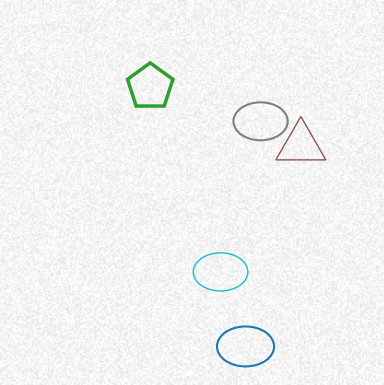[{"shape": "oval", "thickness": 1.5, "radius": 0.37, "center": [0.638, 0.1]}, {"shape": "pentagon", "thickness": 2.5, "radius": 0.31, "center": [0.39, 0.775]}, {"shape": "triangle", "thickness": 1, "radius": 0.38, "center": [0.781, 0.622]}, {"shape": "oval", "thickness": 1.5, "radius": 0.35, "center": [0.677, 0.685]}, {"shape": "oval", "thickness": 1, "radius": 0.35, "center": [0.573, 0.294]}]